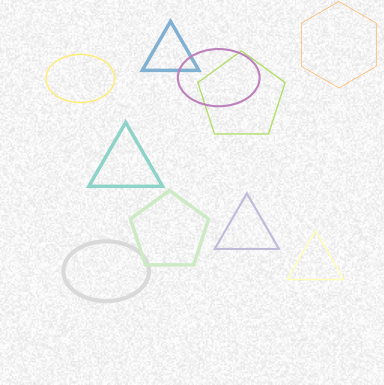[{"shape": "triangle", "thickness": 2.5, "radius": 0.55, "center": [0.326, 0.571]}, {"shape": "triangle", "thickness": 1, "radius": 0.42, "center": [0.819, 0.316]}, {"shape": "triangle", "thickness": 1.5, "radius": 0.48, "center": [0.641, 0.401]}, {"shape": "triangle", "thickness": 2.5, "radius": 0.42, "center": [0.443, 0.86]}, {"shape": "hexagon", "thickness": 0.5, "radius": 0.56, "center": [0.88, 0.884]}, {"shape": "pentagon", "thickness": 1, "radius": 0.6, "center": [0.627, 0.749]}, {"shape": "oval", "thickness": 3, "radius": 0.56, "center": [0.276, 0.296]}, {"shape": "oval", "thickness": 1.5, "radius": 0.53, "center": [0.568, 0.798]}, {"shape": "pentagon", "thickness": 2.5, "radius": 0.53, "center": [0.44, 0.398]}, {"shape": "oval", "thickness": 1, "radius": 0.45, "center": [0.209, 0.796]}]